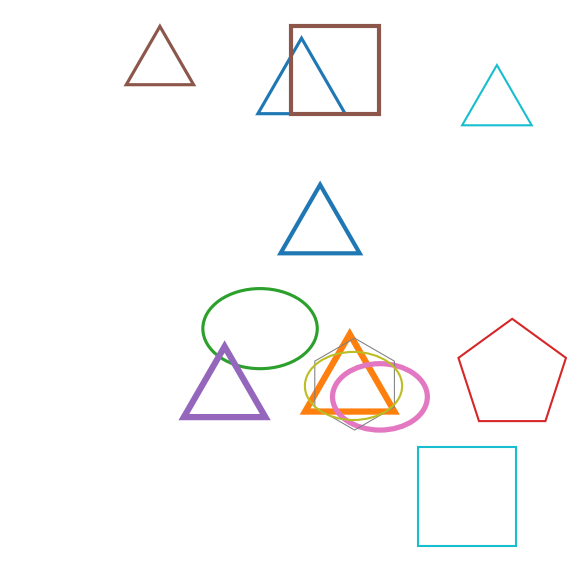[{"shape": "triangle", "thickness": 2, "radius": 0.4, "center": [0.554, 0.6]}, {"shape": "triangle", "thickness": 1.5, "radius": 0.44, "center": [0.522, 0.846]}, {"shape": "triangle", "thickness": 3, "radius": 0.45, "center": [0.606, 0.331]}, {"shape": "oval", "thickness": 1.5, "radius": 0.5, "center": [0.45, 0.43]}, {"shape": "pentagon", "thickness": 1, "radius": 0.49, "center": [0.887, 0.349]}, {"shape": "triangle", "thickness": 3, "radius": 0.41, "center": [0.389, 0.318]}, {"shape": "triangle", "thickness": 1.5, "radius": 0.34, "center": [0.277, 0.886]}, {"shape": "square", "thickness": 2, "radius": 0.38, "center": [0.58, 0.878]}, {"shape": "oval", "thickness": 2.5, "radius": 0.41, "center": [0.658, 0.312]}, {"shape": "hexagon", "thickness": 0.5, "radius": 0.4, "center": [0.614, 0.334]}, {"shape": "oval", "thickness": 1, "radius": 0.42, "center": [0.612, 0.331]}, {"shape": "square", "thickness": 1, "radius": 0.43, "center": [0.809, 0.14]}, {"shape": "triangle", "thickness": 1, "radius": 0.35, "center": [0.86, 0.817]}]